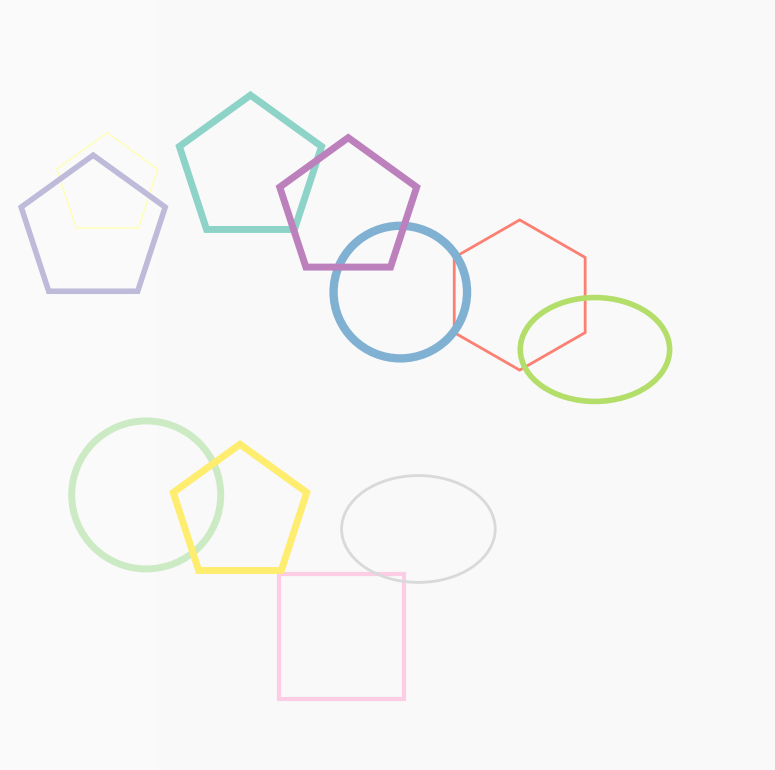[{"shape": "pentagon", "thickness": 2.5, "radius": 0.48, "center": [0.323, 0.78]}, {"shape": "pentagon", "thickness": 0.5, "radius": 0.34, "center": [0.138, 0.759]}, {"shape": "pentagon", "thickness": 2, "radius": 0.49, "center": [0.12, 0.701]}, {"shape": "hexagon", "thickness": 1, "radius": 0.49, "center": [0.671, 0.617]}, {"shape": "circle", "thickness": 3, "radius": 0.43, "center": [0.517, 0.621]}, {"shape": "oval", "thickness": 2, "radius": 0.48, "center": [0.768, 0.546]}, {"shape": "square", "thickness": 1.5, "radius": 0.4, "center": [0.44, 0.174]}, {"shape": "oval", "thickness": 1, "radius": 0.5, "center": [0.54, 0.313]}, {"shape": "pentagon", "thickness": 2.5, "radius": 0.46, "center": [0.449, 0.728]}, {"shape": "circle", "thickness": 2.5, "radius": 0.48, "center": [0.189, 0.357]}, {"shape": "pentagon", "thickness": 2.5, "radius": 0.45, "center": [0.31, 0.332]}]